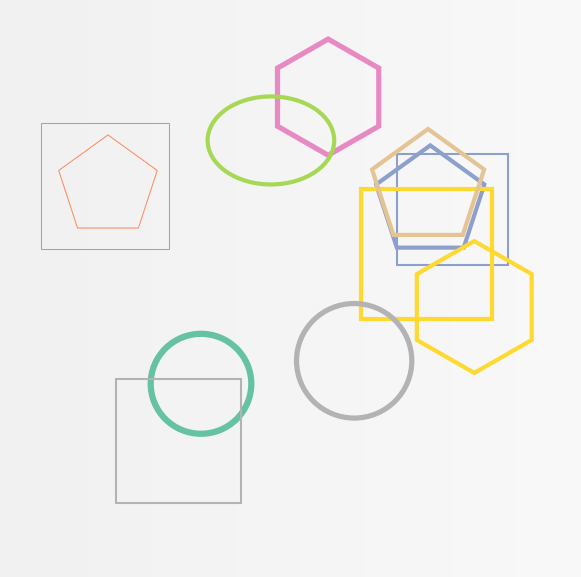[{"shape": "circle", "thickness": 3, "radius": 0.43, "center": [0.346, 0.335]}, {"shape": "square", "thickness": 0.5, "radius": 0.55, "center": [0.181, 0.677]}, {"shape": "pentagon", "thickness": 0.5, "radius": 0.45, "center": [0.186, 0.676]}, {"shape": "pentagon", "thickness": 2, "radius": 0.49, "center": [0.74, 0.65]}, {"shape": "square", "thickness": 1, "radius": 0.48, "center": [0.779, 0.637]}, {"shape": "hexagon", "thickness": 2.5, "radius": 0.5, "center": [0.565, 0.831]}, {"shape": "oval", "thickness": 2, "radius": 0.54, "center": [0.466, 0.756]}, {"shape": "square", "thickness": 2, "radius": 0.56, "center": [0.733, 0.559]}, {"shape": "hexagon", "thickness": 2, "radius": 0.57, "center": [0.816, 0.467]}, {"shape": "pentagon", "thickness": 2, "radius": 0.51, "center": [0.736, 0.674]}, {"shape": "square", "thickness": 1, "radius": 0.54, "center": [0.307, 0.235]}, {"shape": "circle", "thickness": 2.5, "radius": 0.5, "center": [0.609, 0.374]}]